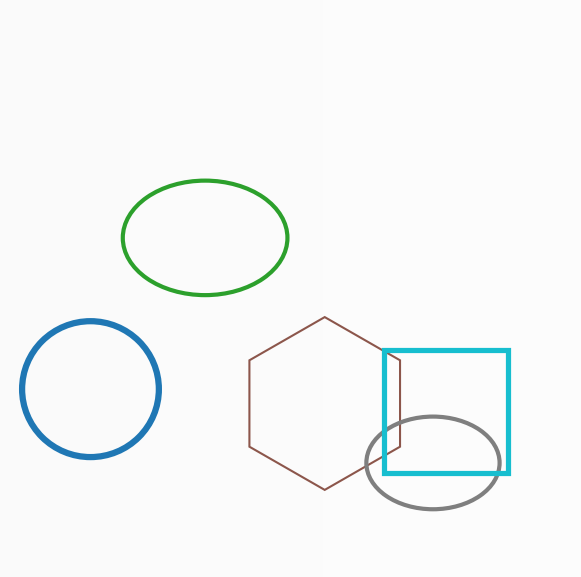[{"shape": "circle", "thickness": 3, "radius": 0.59, "center": [0.156, 0.325]}, {"shape": "oval", "thickness": 2, "radius": 0.71, "center": [0.353, 0.587]}, {"shape": "hexagon", "thickness": 1, "radius": 0.75, "center": [0.559, 0.3]}, {"shape": "oval", "thickness": 2, "radius": 0.57, "center": [0.745, 0.198]}, {"shape": "square", "thickness": 2.5, "radius": 0.53, "center": [0.767, 0.286]}]